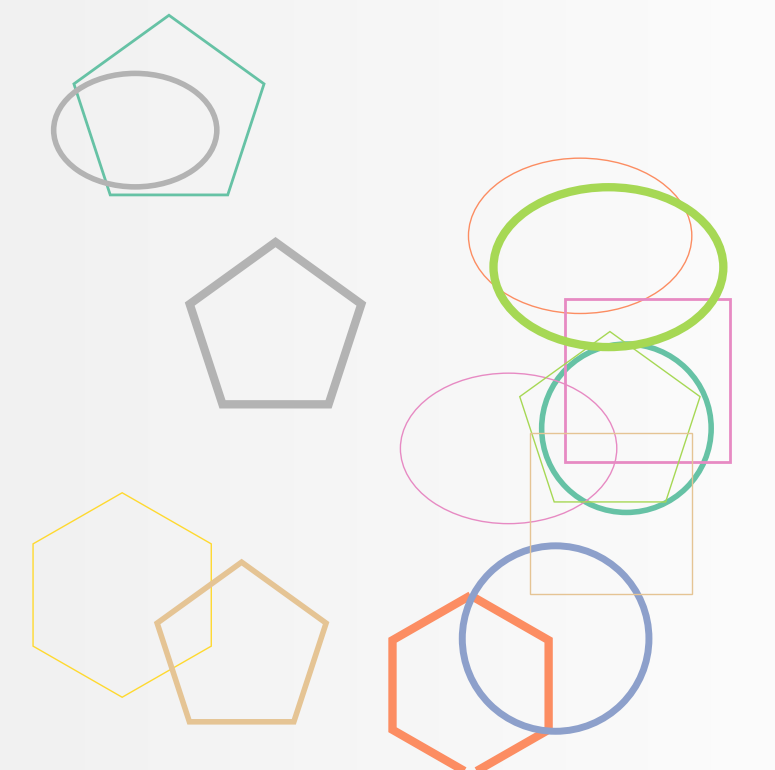[{"shape": "circle", "thickness": 2, "radius": 0.55, "center": [0.808, 0.444]}, {"shape": "pentagon", "thickness": 1, "radius": 0.64, "center": [0.218, 0.851]}, {"shape": "oval", "thickness": 0.5, "radius": 0.72, "center": [0.749, 0.694]}, {"shape": "hexagon", "thickness": 3, "radius": 0.58, "center": [0.607, 0.11]}, {"shape": "circle", "thickness": 2.5, "radius": 0.6, "center": [0.717, 0.171]}, {"shape": "oval", "thickness": 0.5, "radius": 0.7, "center": [0.656, 0.418]}, {"shape": "square", "thickness": 1, "radius": 0.53, "center": [0.835, 0.506]}, {"shape": "oval", "thickness": 3, "radius": 0.74, "center": [0.785, 0.653]}, {"shape": "pentagon", "thickness": 0.5, "radius": 0.61, "center": [0.787, 0.447]}, {"shape": "hexagon", "thickness": 0.5, "radius": 0.66, "center": [0.158, 0.227]}, {"shape": "pentagon", "thickness": 2, "radius": 0.57, "center": [0.312, 0.155]}, {"shape": "square", "thickness": 0.5, "radius": 0.52, "center": [0.789, 0.333]}, {"shape": "oval", "thickness": 2, "radius": 0.53, "center": [0.175, 0.831]}, {"shape": "pentagon", "thickness": 3, "radius": 0.58, "center": [0.356, 0.569]}]